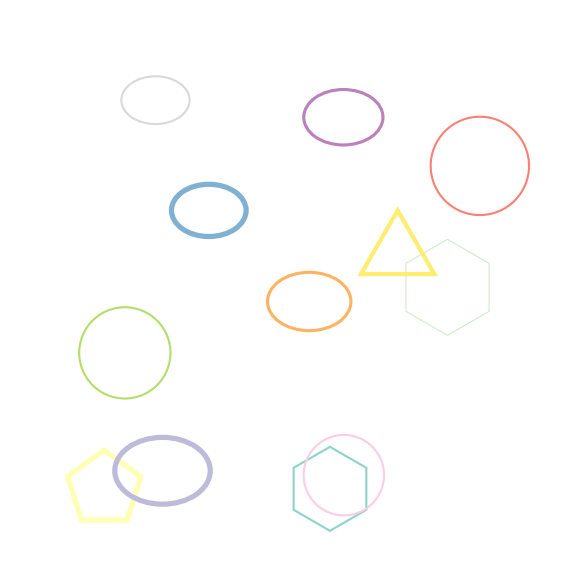[{"shape": "hexagon", "thickness": 1, "radius": 0.36, "center": [0.571, 0.153]}, {"shape": "pentagon", "thickness": 2.5, "radius": 0.33, "center": [0.18, 0.153]}, {"shape": "oval", "thickness": 2.5, "radius": 0.41, "center": [0.281, 0.184]}, {"shape": "circle", "thickness": 1, "radius": 0.43, "center": [0.831, 0.712]}, {"shape": "oval", "thickness": 2.5, "radius": 0.32, "center": [0.362, 0.635]}, {"shape": "oval", "thickness": 1.5, "radius": 0.36, "center": [0.535, 0.477]}, {"shape": "circle", "thickness": 1, "radius": 0.4, "center": [0.216, 0.388]}, {"shape": "circle", "thickness": 1, "radius": 0.35, "center": [0.595, 0.176]}, {"shape": "oval", "thickness": 1, "radius": 0.3, "center": [0.269, 0.826]}, {"shape": "oval", "thickness": 1.5, "radius": 0.34, "center": [0.595, 0.796]}, {"shape": "hexagon", "thickness": 0.5, "radius": 0.42, "center": [0.775, 0.502]}, {"shape": "triangle", "thickness": 2, "radius": 0.37, "center": [0.689, 0.561]}]